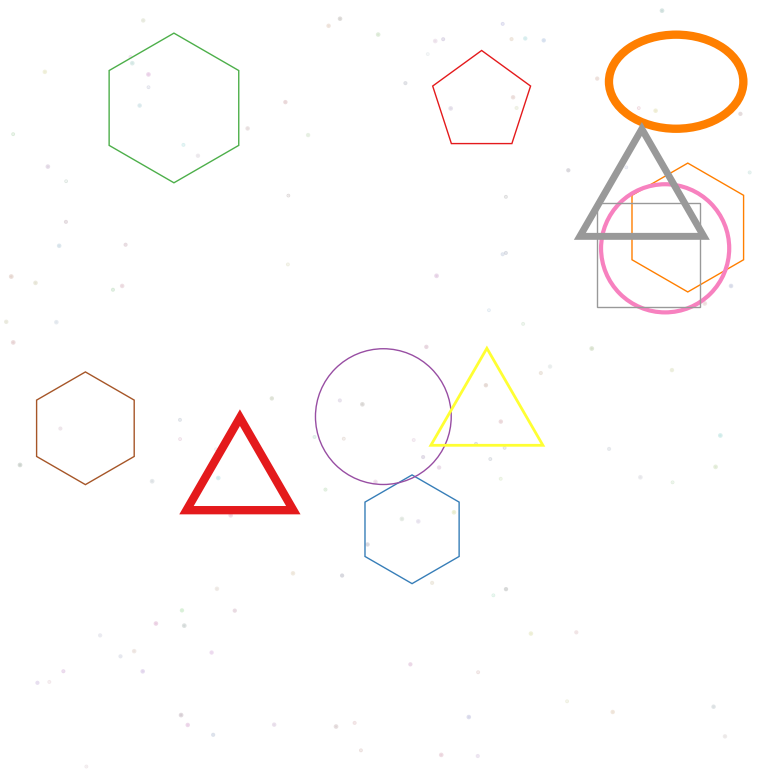[{"shape": "triangle", "thickness": 3, "radius": 0.4, "center": [0.312, 0.377]}, {"shape": "pentagon", "thickness": 0.5, "radius": 0.33, "center": [0.625, 0.868]}, {"shape": "hexagon", "thickness": 0.5, "radius": 0.35, "center": [0.535, 0.313]}, {"shape": "hexagon", "thickness": 0.5, "radius": 0.49, "center": [0.226, 0.86]}, {"shape": "circle", "thickness": 0.5, "radius": 0.44, "center": [0.498, 0.459]}, {"shape": "oval", "thickness": 3, "radius": 0.44, "center": [0.878, 0.894]}, {"shape": "hexagon", "thickness": 0.5, "radius": 0.42, "center": [0.893, 0.705]}, {"shape": "triangle", "thickness": 1, "radius": 0.42, "center": [0.632, 0.464]}, {"shape": "hexagon", "thickness": 0.5, "radius": 0.37, "center": [0.111, 0.444]}, {"shape": "circle", "thickness": 1.5, "radius": 0.42, "center": [0.864, 0.678]}, {"shape": "square", "thickness": 0.5, "radius": 0.34, "center": [0.842, 0.669]}, {"shape": "triangle", "thickness": 2.5, "radius": 0.46, "center": [0.834, 0.74]}]